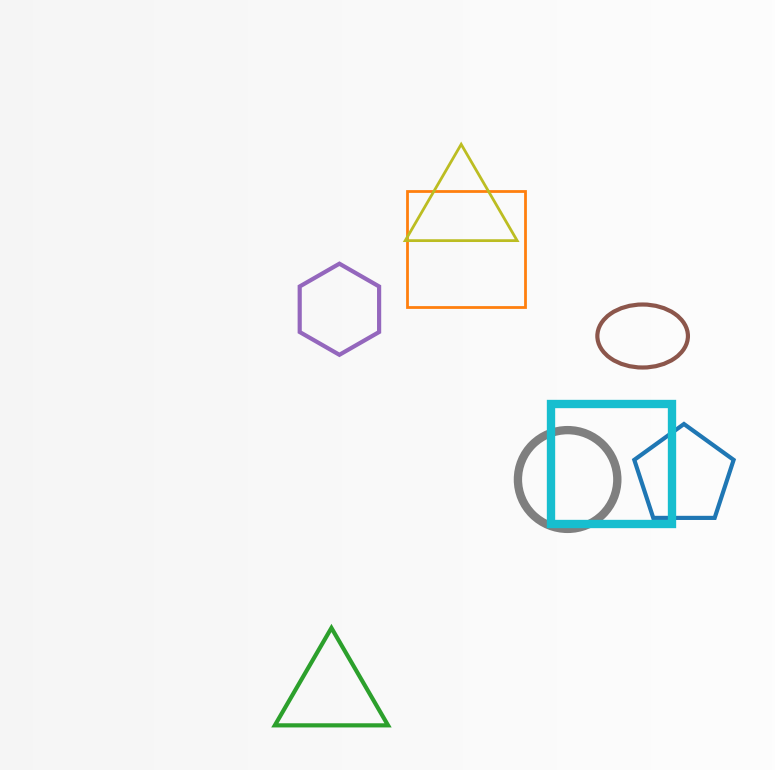[{"shape": "pentagon", "thickness": 1.5, "radius": 0.34, "center": [0.883, 0.382]}, {"shape": "square", "thickness": 1, "radius": 0.38, "center": [0.601, 0.677]}, {"shape": "triangle", "thickness": 1.5, "radius": 0.42, "center": [0.428, 0.1]}, {"shape": "hexagon", "thickness": 1.5, "radius": 0.3, "center": [0.438, 0.598]}, {"shape": "oval", "thickness": 1.5, "radius": 0.29, "center": [0.829, 0.564]}, {"shape": "circle", "thickness": 3, "radius": 0.32, "center": [0.732, 0.377]}, {"shape": "triangle", "thickness": 1, "radius": 0.42, "center": [0.595, 0.729]}, {"shape": "square", "thickness": 3, "radius": 0.39, "center": [0.789, 0.397]}]